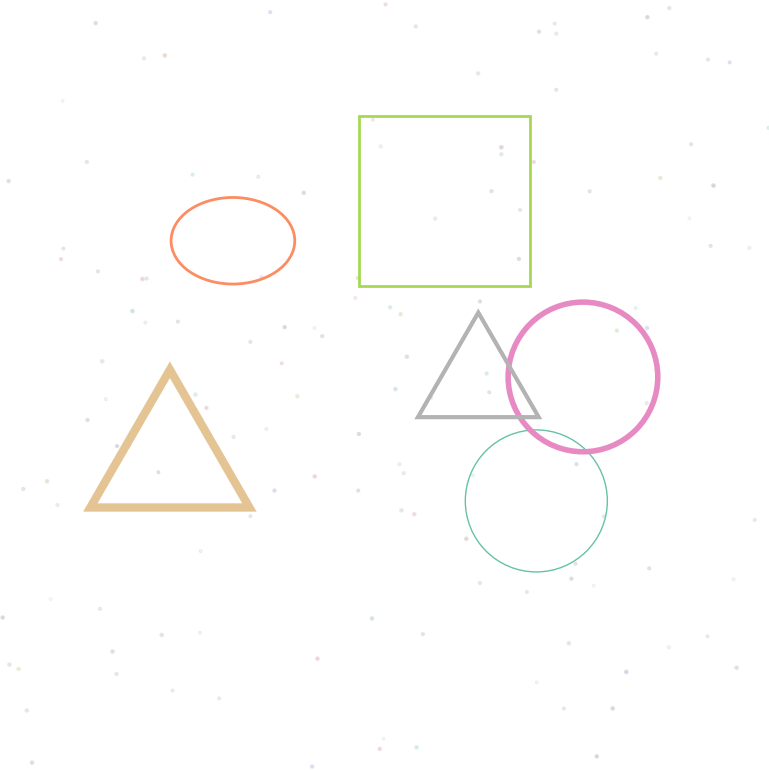[{"shape": "circle", "thickness": 0.5, "radius": 0.46, "center": [0.697, 0.349]}, {"shape": "oval", "thickness": 1, "radius": 0.4, "center": [0.303, 0.687]}, {"shape": "circle", "thickness": 2, "radius": 0.49, "center": [0.757, 0.51]}, {"shape": "square", "thickness": 1, "radius": 0.55, "center": [0.577, 0.739]}, {"shape": "triangle", "thickness": 3, "radius": 0.6, "center": [0.221, 0.401]}, {"shape": "triangle", "thickness": 1.5, "radius": 0.45, "center": [0.621, 0.504]}]